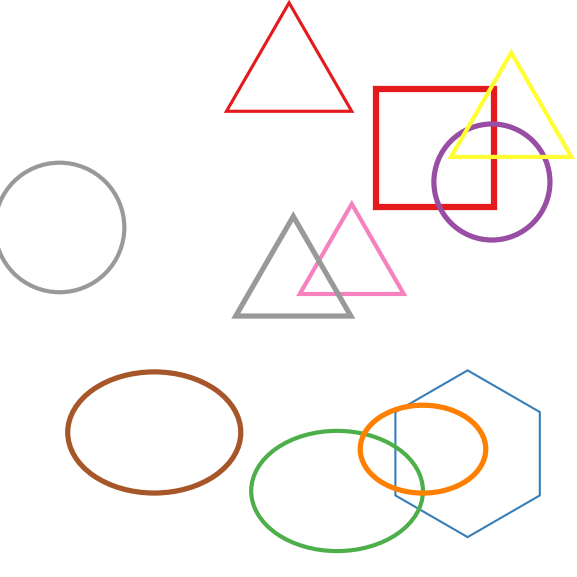[{"shape": "triangle", "thickness": 1.5, "radius": 0.63, "center": [0.501, 0.869]}, {"shape": "square", "thickness": 3, "radius": 0.51, "center": [0.753, 0.742]}, {"shape": "hexagon", "thickness": 1, "radius": 0.72, "center": [0.81, 0.213]}, {"shape": "oval", "thickness": 2, "radius": 0.74, "center": [0.584, 0.149]}, {"shape": "circle", "thickness": 2.5, "radius": 0.5, "center": [0.852, 0.684]}, {"shape": "oval", "thickness": 2.5, "radius": 0.54, "center": [0.732, 0.221]}, {"shape": "triangle", "thickness": 2, "radius": 0.6, "center": [0.885, 0.788]}, {"shape": "oval", "thickness": 2.5, "radius": 0.75, "center": [0.267, 0.25]}, {"shape": "triangle", "thickness": 2, "radius": 0.52, "center": [0.609, 0.542]}, {"shape": "triangle", "thickness": 2.5, "radius": 0.58, "center": [0.508, 0.509]}, {"shape": "circle", "thickness": 2, "radius": 0.56, "center": [0.103, 0.605]}]